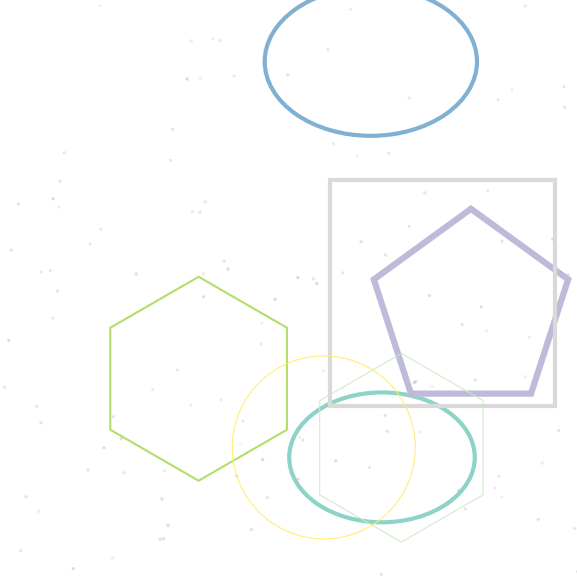[{"shape": "oval", "thickness": 2, "radius": 0.8, "center": [0.661, 0.207]}, {"shape": "pentagon", "thickness": 3, "radius": 0.88, "center": [0.816, 0.461]}, {"shape": "oval", "thickness": 2, "radius": 0.92, "center": [0.642, 0.893]}, {"shape": "hexagon", "thickness": 1, "radius": 0.88, "center": [0.344, 0.343]}, {"shape": "square", "thickness": 2, "radius": 0.98, "center": [0.766, 0.492]}, {"shape": "hexagon", "thickness": 0.5, "radius": 0.82, "center": [0.695, 0.224]}, {"shape": "circle", "thickness": 0.5, "radius": 0.79, "center": [0.561, 0.224]}]